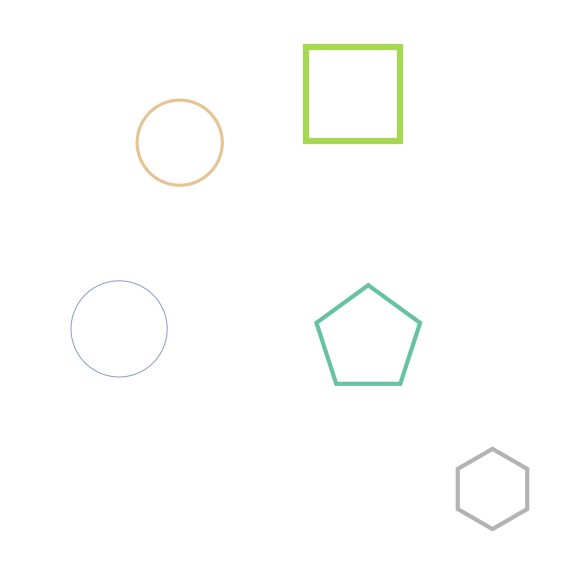[{"shape": "pentagon", "thickness": 2, "radius": 0.47, "center": [0.638, 0.411]}, {"shape": "circle", "thickness": 0.5, "radius": 0.42, "center": [0.206, 0.43]}, {"shape": "square", "thickness": 3, "radius": 0.41, "center": [0.612, 0.836]}, {"shape": "circle", "thickness": 1.5, "radius": 0.37, "center": [0.311, 0.752]}, {"shape": "hexagon", "thickness": 2, "radius": 0.35, "center": [0.853, 0.152]}]